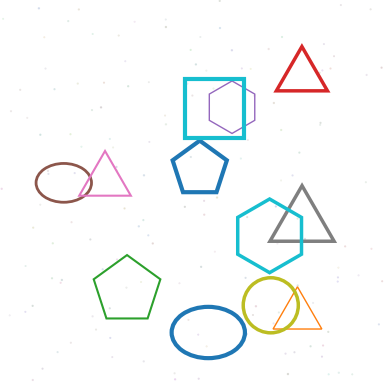[{"shape": "pentagon", "thickness": 3, "radius": 0.37, "center": [0.519, 0.561]}, {"shape": "oval", "thickness": 3, "radius": 0.48, "center": [0.541, 0.136]}, {"shape": "triangle", "thickness": 1, "radius": 0.37, "center": [0.773, 0.182]}, {"shape": "pentagon", "thickness": 1.5, "radius": 0.46, "center": [0.33, 0.246]}, {"shape": "triangle", "thickness": 2.5, "radius": 0.38, "center": [0.784, 0.802]}, {"shape": "hexagon", "thickness": 1, "radius": 0.34, "center": [0.603, 0.722]}, {"shape": "oval", "thickness": 2, "radius": 0.36, "center": [0.166, 0.525]}, {"shape": "triangle", "thickness": 1.5, "radius": 0.39, "center": [0.273, 0.53]}, {"shape": "triangle", "thickness": 2.5, "radius": 0.48, "center": [0.785, 0.421]}, {"shape": "circle", "thickness": 2.5, "radius": 0.36, "center": [0.703, 0.207]}, {"shape": "square", "thickness": 3, "radius": 0.38, "center": [0.557, 0.717]}, {"shape": "hexagon", "thickness": 2.5, "radius": 0.48, "center": [0.7, 0.387]}]